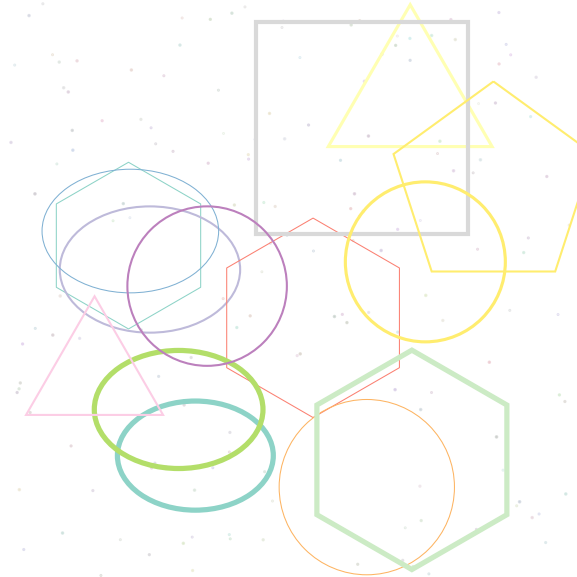[{"shape": "oval", "thickness": 2.5, "radius": 0.67, "center": [0.338, 0.21]}, {"shape": "hexagon", "thickness": 0.5, "radius": 0.72, "center": [0.223, 0.574]}, {"shape": "triangle", "thickness": 1.5, "radius": 0.82, "center": [0.71, 0.827]}, {"shape": "oval", "thickness": 1, "radius": 0.78, "center": [0.26, 0.532]}, {"shape": "hexagon", "thickness": 0.5, "radius": 0.86, "center": [0.542, 0.449]}, {"shape": "oval", "thickness": 0.5, "radius": 0.76, "center": [0.226, 0.599]}, {"shape": "circle", "thickness": 0.5, "radius": 0.76, "center": [0.635, 0.156]}, {"shape": "oval", "thickness": 2.5, "radius": 0.73, "center": [0.309, 0.29]}, {"shape": "triangle", "thickness": 1, "radius": 0.68, "center": [0.164, 0.349]}, {"shape": "square", "thickness": 2, "radius": 0.92, "center": [0.627, 0.778]}, {"shape": "circle", "thickness": 1, "radius": 0.69, "center": [0.359, 0.504]}, {"shape": "hexagon", "thickness": 2.5, "radius": 0.95, "center": [0.713, 0.203]}, {"shape": "pentagon", "thickness": 1, "radius": 0.91, "center": [0.854, 0.676]}, {"shape": "circle", "thickness": 1.5, "radius": 0.69, "center": [0.737, 0.546]}]